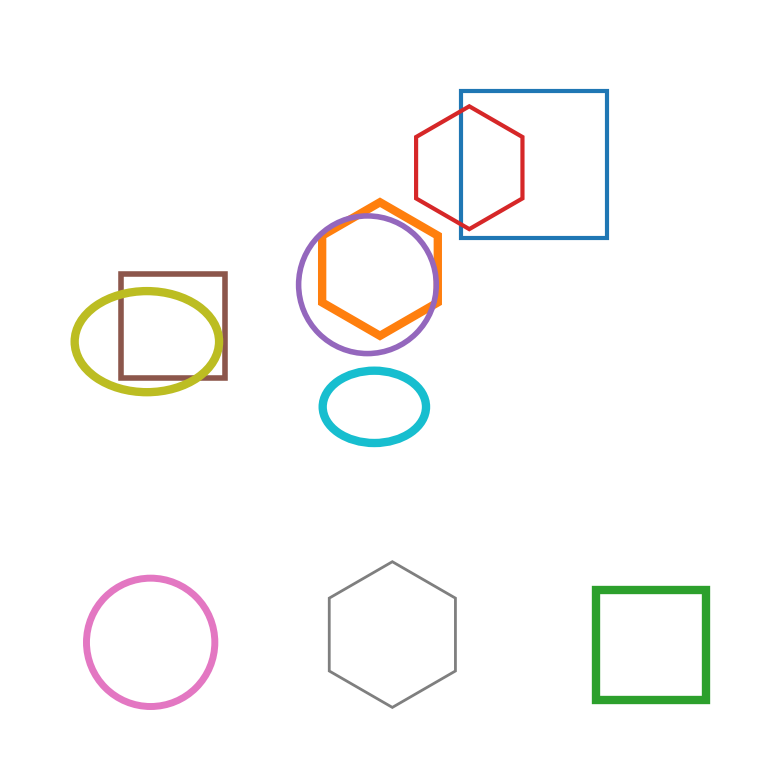[{"shape": "square", "thickness": 1.5, "radius": 0.47, "center": [0.693, 0.786]}, {"shape": "hexagon", "thickness": 3, "radius": 0.43, "center": [0.493, 0.651]}, {"shape": "square", "thickness": 3, "radius": 0.36, "center": [0.846, 0.162]}, {"shape": "hexagon", "thickness": 1.5, "radius": 0.4, "center": [0.609, 0.782]}, {"shape": "circle", "thickness": 2, "radius": 0.45, "center": [0.477, 0.63]}, {"shape": "square", "thickness": 2, "radius": 0.34, "center": [0.225, 0.577]}, {"shape": "circle", "thickness": 2.5, "radius": 0.42, "center": [0.196, 0.166]}, {"shape": "hexagon", "thickness": 1, "radius": 0.47, "center": [0.51, 0.176]}, {"shape": "oval", "thickness": 3, "radius": 0.47, "center": [0.191, 0.556]}, {"shape": "oval", "thickness": 3, "radius": 0.34, "center": [0.486, 0.472]}]